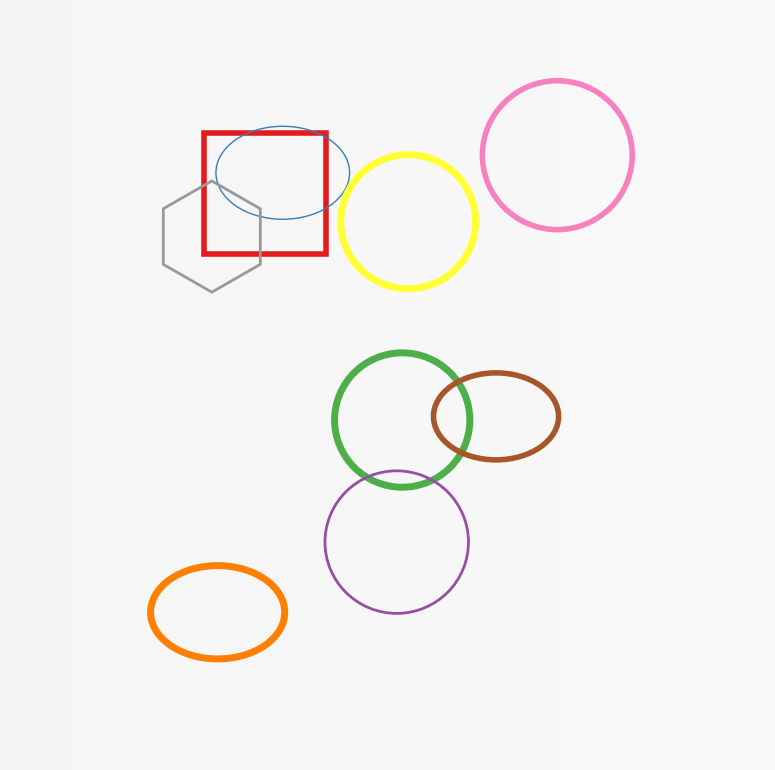[{"shape": "square", "thickness": 2, "radius": 0.39, "center": [0.342, 0.748]}, {"shape": "oval", "thickness": 0.5, "radius": 0.43, "center": [0.365, 0.776]}, {"shape": "circle", "thickness": 2.5, "radius": 0.44, "center": [0.519, 0.455]}, {"shape": "circle", "thickness": 1, "radius": 0.46, "center": [0.512, 0.296]}, {"shape": "oval", "thickness": 2.5, "radius": 0.43, "center": [0.281, 0.205]}, {"shape": "circle", "thickness": 2.5, "radius": 0.44, "center": [0.527, 0.712]}, {"shape": "oval", "thickness": 2, "radius": 0.4, "center": [0.64, 0.459]}, {"shape": "circle", "thickness": 2, "radius": 0.48, "center": [0.719, 0.798]}, {"shape": "hexagon", "thickness": 1, "radius": 0.36, "center": [0.273, 0.693]}]